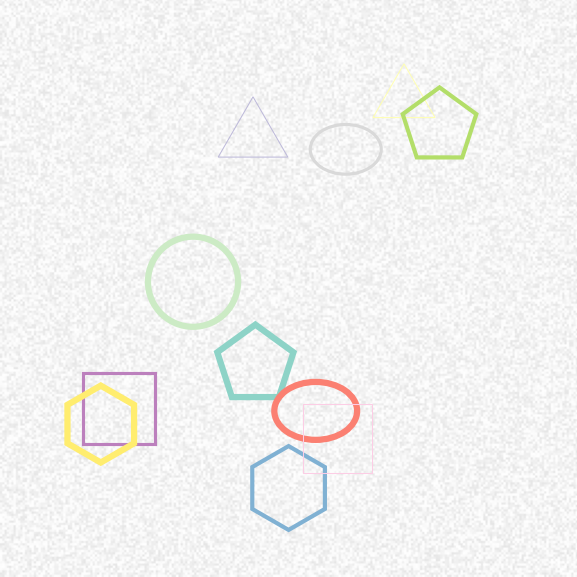[{"shape": "pentagon", "thickness": 3, "radius": 0.35, "center": [0.442, 0.368]}, {"shape": "triangle", "thickness": 0.5, "radius": 0.31, "center": [0.7, 0.827]}, {"shape": "triangle", "thickness": 0.5, "radius": 0.35, "center": [0.438, 0.762]}, {"shape": "oval", "thickness": 3, "radius": 0.36, "center": [0.547, 0.288]}, {"shape": "hexagon", "thickness": 2, "radius": 0.36, "center": [0.5, 0.154]}, {"shape": "pentagon", "thickness": 2, "radius": 0.34, "center": [0.761, 0.781]}, {"shape": "square", "thickness": 0.5, "radius": 0.3, "center": [0.584, 0.239]}, {"shape": "oval", "thickness": 1.5, "radius": 0.31, "center": [0.599, 0.741]}, {"shape": "square", "thickness": 1.5, "radius": 0.31, "center": [0.206, 0.291]}, {"shape": "circle", "thickness": 3, "radius": 0.39, "center": [0.334, 0.511]}, {"shape": "hexagon", "thickness": 3, "radius": 0.33, "center": [0.174, 0.265]}]